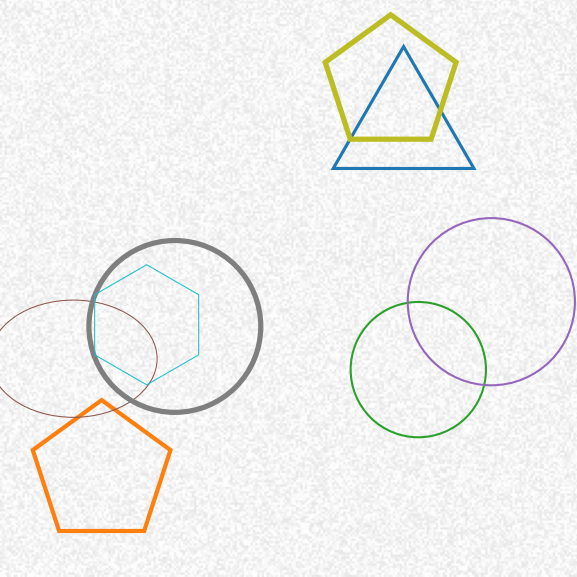[{"shape": "triangle", "thickness": 1.5, "radius": 0.7, "center": [0.699, 0.778]}, {"shape": "pentagon", "thickness": 2, "radius": 0.63, "center": [0.176, 0.181]}, {"shape": "circle", "thickness": 1, "radius": 0.59, "center": [0.724, 0.359]}, {"shape": "circle", "thickness": 1, "radius": 0.72, "center": [0.851, 0.477]}, {"shape": "oval", "thickness": 0.5, "radius": 0.72, "center": [0.127, 0.378]}, {"shape": "circle", "thickness": 2.5, "radius": 0.74, "center": [0.303, 0.434]}, {"shape": "pentagon", "thickness": 2.5, "radius": 0.6, "center": [0.676, 0.854]}, {"shape": "hexagon", "thickness": 0.5, "radius": 0.52, "center": [0.254, 0.437]}]